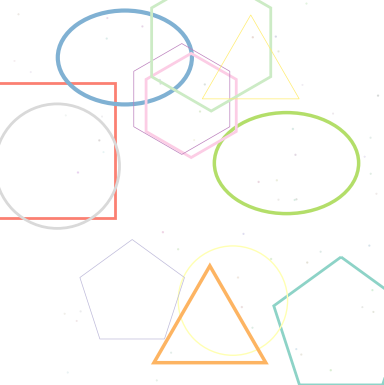[{"shape": "pentagon", "thickness": 2, "radius": 0.92, "center": [0.886, 0.149]}, {"shape": "circle", "thickness": 1, "radius": 0.71, "center": [0.605, 0.219]}, {"shape": "pentagon", "thickness": 0.5, "radius": 0.71, "center": [0.343, 0.235]}, {"shape": "square", "thickness": 2, "radius": 0.88, "center": [0.123, 0.609]}, {"shape": "oval", "thickness": 3, "radius": 0.87, "center": [0.324, 0.851]}, {"shape": "triangle", "thickness": 2.5, "radius": 0.84, "center": [0.545, 0.142]}, {"shape": "oval", "thickness": 2.5, "radius": 0.94, "center": [0.744, 0.576]}, {"shape": "hexagon", "thickness": 2, "radius": 0.68, "center": [0.497, 0.726]}, {"shape": "circle", "thickness": 2, "radius": 0.81, "center": [0.149, 0.568]}, {"shape": "hexagon", "thickness": 0.5, "radius": 0.72, "center": [0.472, 0.743]}, {"shape": "hexagon", "thickness": 2, "radius": 0.89, "center": [0.549, 0.89]}, {"shape": "triangle", "thickness": 0.5, "radius": 0.73, "center": [0.651, 0.816]}]